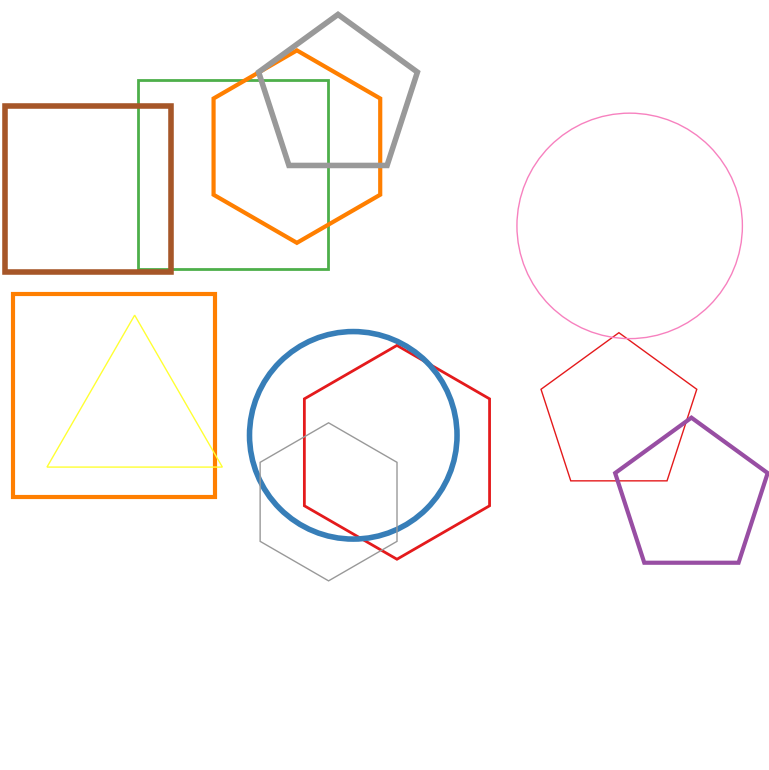[{"shape": "pentagon", "thickness": 0.5, "radius": 0.53, "center": [0.804, 0.462]}, {"shape": "hexagon", "thickness": 1, "radius": 0.69, "center": [0.516, 0.413]}, {"shape": "circle", "thickness": 2, "radius": 0.67, "center": [0.459, 0.435]}, {"shape": "square", "thickness": 1, "radius": 0.62, "center": [0.303, 0.773]}, {"shape": "pentagon", "thickness": 1.5, "radius": 0.52, "center": [0.898, 0.353]}, {"shape": "square", "thickness": 1.5, "radius": 0.66, "center": [0.148, 0.486]}, {"shape": "hexagon", "thickness": 1.5, "radius": 0.62, "center": [0.386, 0.81]}, {"shape": "triangle", "thickness": 0.5, "radius": 0.66, "center": [0.175, 0.459]}, {"shape": "square", "thickness": 2, "radius": 0.54, "center": [0.114, 0.754]}, {"shape": "circle", "thickness": 0.5, "radius": 0.73, "center": [0.818, 0.707]}, {"shape": "pentagon", "thickness": 2, "radius": 0.54, "center": [0.439, 0.873]}, {"shape": "hexagon", "thickness": 0.5, "radius": 0.51, "center": [0.427, 0.348]}]